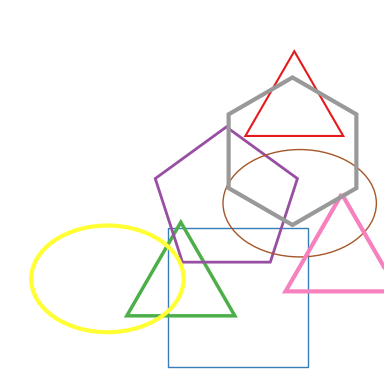[{"shape": "triangle", "thickness": 1.5, "radius": 0.73, "center": [0.764, 0.72]}, {"shape": "square", "thickness": 1, "radius": 0.9, "center": [0.618, 0.227]}, {"shape": "triangle", "thickness": 2.5, "radius": 0.81, "center": [0.47, 0.261]}, {"shape": "pentagon", "thickness": 2, "radius": 0.97, "center": [0.588, 0.476]}, {"shape": "oval", "thickness": 3, "radius": 0.99, "center": [0.279, 0.276]}, {"shape": "oval", "thickness": 1, "radius": 1.0, "center": [0.778, 0.472]}, {"shape": "triangle", "thickness": 3, "radius": 0.84, "center": [0.888, 0.328]}, {"shape": "hexagon", "thickness": 3, "radius": 0.96, "center": [0.76, 0.607]}]